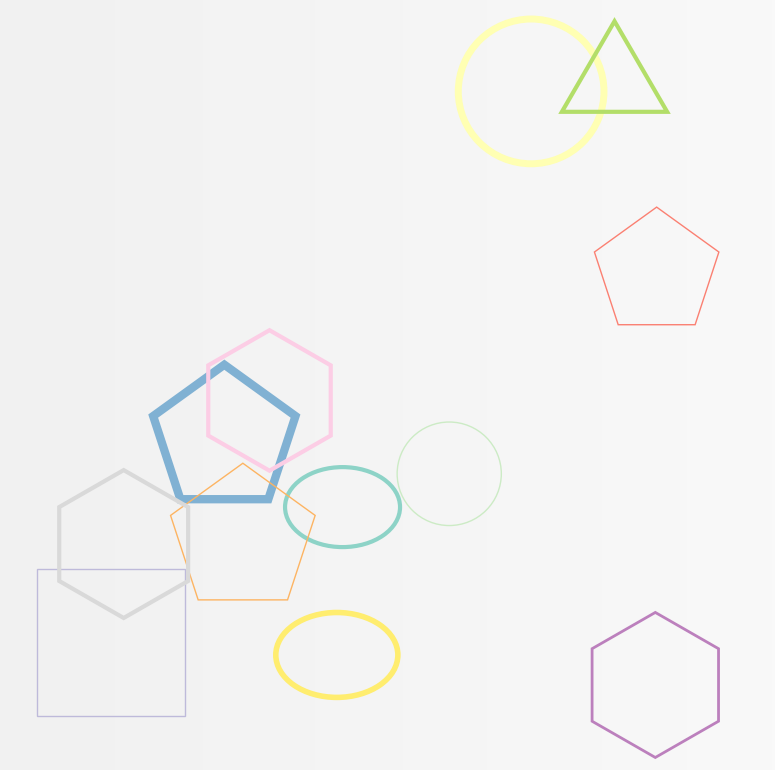[{"shape": "oval", "thickness": 1.5, "radius": 0.37, "center": [0.442, 0.341]}, {"shape": "circle", "thickness": 2.5, "radius": 0.47, "center": [0.685, 0.881]}, {"shape": "square", "thickness": 0.5, "radius": 0.48, "center": [0.143, 0.165]}, {"shape": "pentagon", "thickness": 0.5, "radius": 0.42, "center": [0.847, 0.647]}, {"shape": "pentagon", "thickness": 3, "radius": 0.48, "center": [0.289, 0.43]}, {"shape": "pentagon", "thickness": 0.5, "radius": 0.49, "center": [0.313, 0.3]}, {"shape": "triangle", "thickness": 1.5, "radius": 0.39, "center": [0.793, 0.894]}, {"shape": "hexagon", "thickness": 1.5, "radius": 0.46, "center": [0.348, 0.48]}, {"shape": "hexagon", "thickness": 1.5, "radius": 0.48, "center": [0.16, 0.293]}, {"shape": "hexagon", "thickness": 1, "radius": 0.47, "center": [0.846, 0.11]}, {"shape": "circle", "thickness": 0.5, "radius": 0.34, "center": [0.58, 0.385]}, {"shape": "oval", "thickness": 2, "radius": 0.39, "center": [0.435, 0.149]}]